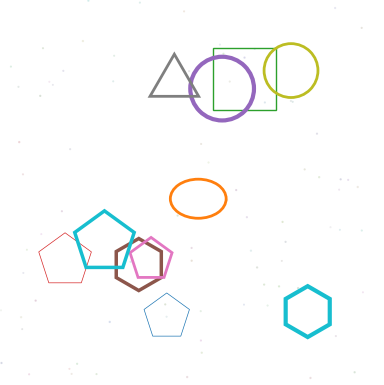[{"shape": "pentagon", "thickness": 0.5, "radius": 0.31, "center": [0.433, 0.177]}, {"shape": "oval", "thickness": 2, "radius": 0.36, "center": [0.515, 0.484]}, {"shape": "square", "thickness": 1, "radius": 0.4, "center": [0.635, 0.794]}, {"shape": "pentagon", "thickness": 0.5, "radius": 0.36, "center": [0.169, 0.324]}, {"shape": "circle", "thickness": 3, "radius": 0.41, "center": [0.577, 0.77]}, {"shape": "hexagon", "thickness": 2.5, "radius": 0.34, "center": [0.36, 0.313]}, {"shape": "pentagon", "thickness": 2, "radius": 0.29, "center": [0.392, 0.326]}, {"shape": "triangle", "thickness": 2, "radius": 0.36, "center": [0.453, 0.786]}, {"shape": "circle", "thickness": 2, "radius": 0.35, "center": [0.756, 0.817]}, {"shape": "hexagon", "thickness": 3, "radius": 0.33, "center": [0.799, 0.191]}, {"shape": "pentagon", "thickness": 2.5, "radius": 0.41, "center": [0.271, 0.371]}]